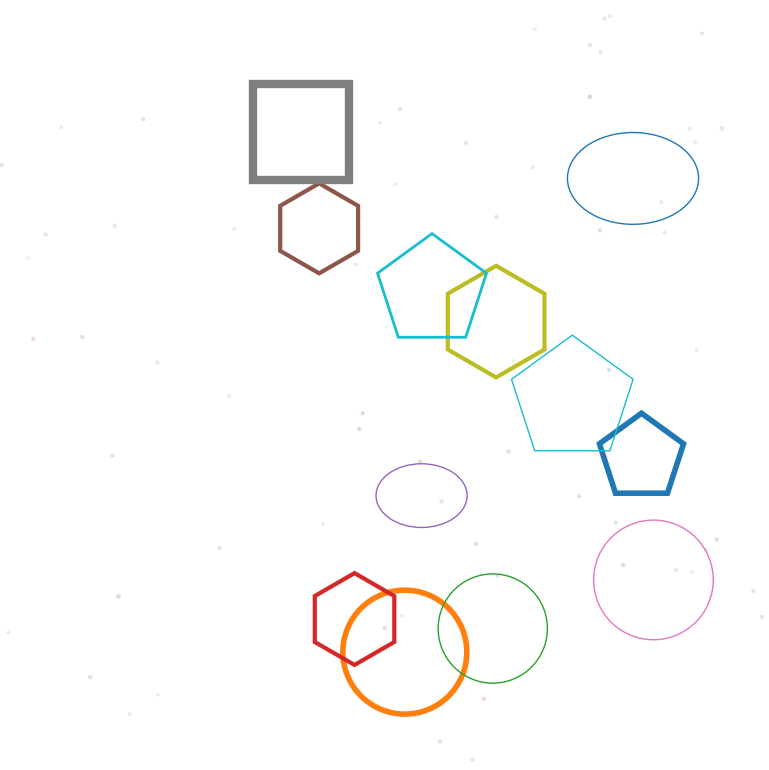[{"shape": "pentagon", "thickness": 2, "radius": 0.29, "center": [0.833, 0.406]}, {"shape": "oval", "thickness": 0.5, "radius": 0.43, "center": [0.822, 0.768]}, {"shape": "circle", "thickness": 2, "radius": 0.4, "center": [0.526, 0.153]}, {"shape": "circle", "thickness": 0.5, "radius": 0.35, "center": [0.64, 0.184]}, {"shape": "hexagon", "thickness": 1.5, "radius": 0.3, "center": [0.46, 0.196]}, {"shape": "oval", "thickness": 0.5, "radius": 0.3, "center": [0.547, 0.356]}, {"shape": "hexagon", "thickness": 1.5, "radius": 0.29, "center": [0.414, 0.703]}, {"shape": "circle", "thickness": 0.5, "radius": 0.39, "center": [0.849, 0.247]}, {"shape": "square", "thickness": 3, "radius": 0.31, "center": [0.391, 0.829]}, {"shape": "hexagon", "thickness": 1.5, "radius": 0.36, "center": [0.644, 0.582]}, {"shape": "pentagon", "thickness": 1, "radius": 0.37, "center": [0.561, 0.622]}, {"shape": "pentagon", "thickness": 0.5, "radius": 0.42, "center": [0.743, 0.482]}]